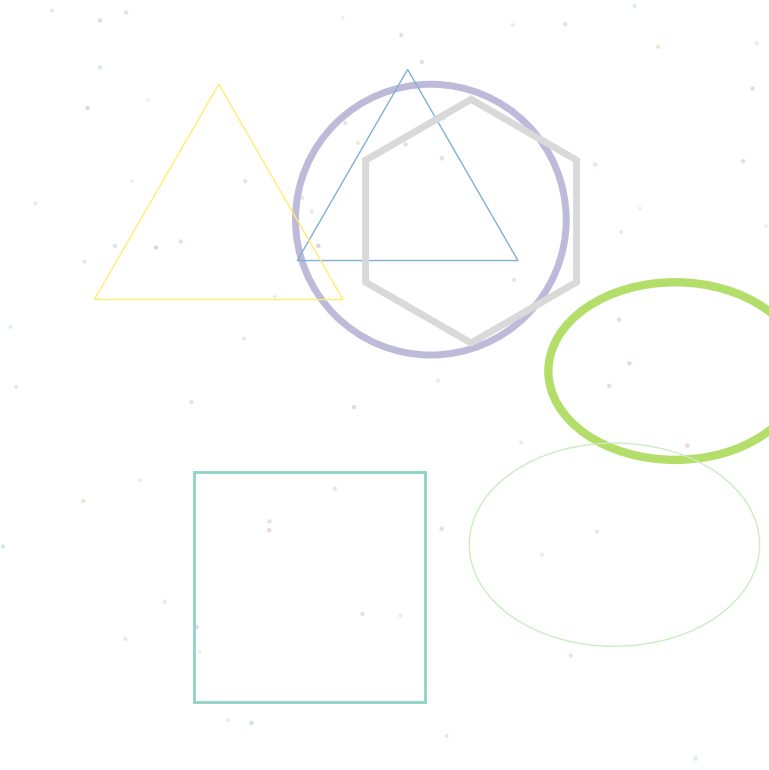[{"shape": "square", "thickness": 1, "radius": 0.75, "center": [0.402, 0.237]}, {"shape": "circle", "thickness": 2.5, "radius": 0.88, "center": [0.56, 0.715]}, {"shape": "triangle", "thickness": 0.5, "radius": 0.83, "center": [0.529, 0.744]}, {"shape": "oval", "thickness": 3, "radius": 0.82, "center": [0.877, 0.518]}, {"shape": "hexagon", "thickness": 2.5, "radius": 0.79, "center": [0.612, 0.713]}, {"shape": "oval", "thickness": 0.5, "radius": 0.94, "center": [0.798, 0.293]}, {"shape": "triangle", "thickness": 0.5, "radius": 0.93, "center": [0.284, 0.704]}]